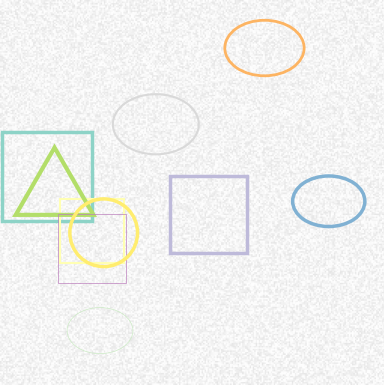[{"shape": "square", "thickness": 2.5, "radius": 0.58, "center": [0.122, 0.543]}, {"shape": "square", "thickness": 1.5, "radius": 0.42, "center": [0.24, 0.4]}, {"shape": "square", "thickness": 2.5, "radius": 0.5, "center": [0.541, 0.443]}, {"shape": "oval", "thickness": 2.5, "radius": 0.47, "center": [0.854, 0.477]}, {"shape": "oval", "thickness": 2, "radius": 0.51, "center": [0.687, 0.875]}, {"shape": "triangle", "thickness": 3, "radius": 0.58, "center": [0.142, 0.5]}, {"shape": "oval", "thickness": 1.5, "radius": 0.56, "center": [0.405, 0.677]}, {"shape": "square", "thickness": 0.5, "radius": 0.44, "center": [0.239, 0.354]}, {"shape": "oval", "thickness": 0.5, "radius": 0.43, "center": [0.26, 0.141]}, {"shape": "circle", "thickness": 2.5, "radius": 0.44, "center": [0.269, 0.395]}]